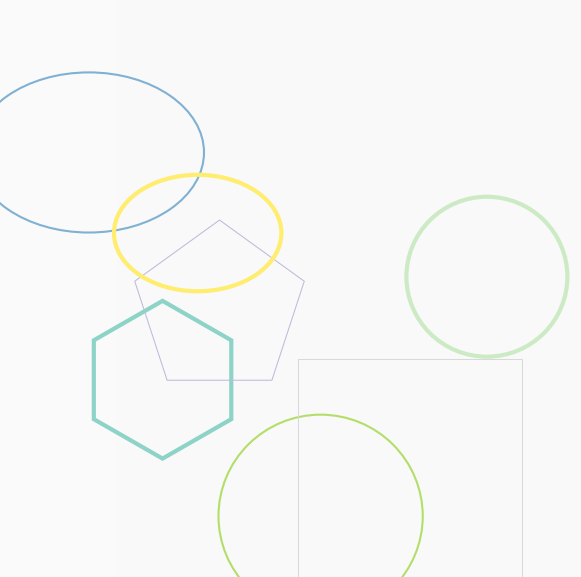[{"shape": "hexagon", "thickness": 2, "radius": 0.68, "center": [0.28, 0.342]}, {"shape": "pentagon", "thickness": 0.5, "radius": 0.77, "center": [0.378, 0.465]}, {"shape": "oval", "thickness": 1, "radius": 0.99, "center": [0.153, 0.735]}, {"shape": "circle", "thickness": 1, "radius": 0.88, "center": [0.552, 0.105]}, {"shape": "square", "thickness": 0.5, "radius": 0.96, "center": [0.705, 0.185]}, {"shape": "circle", "thickness": 2, "radius": 0.69, "center": [0.838, 0.52]}, {"shape": "oval", "thickness": 2, "radius": 0.72, "center": [0.34, 0.596]}]